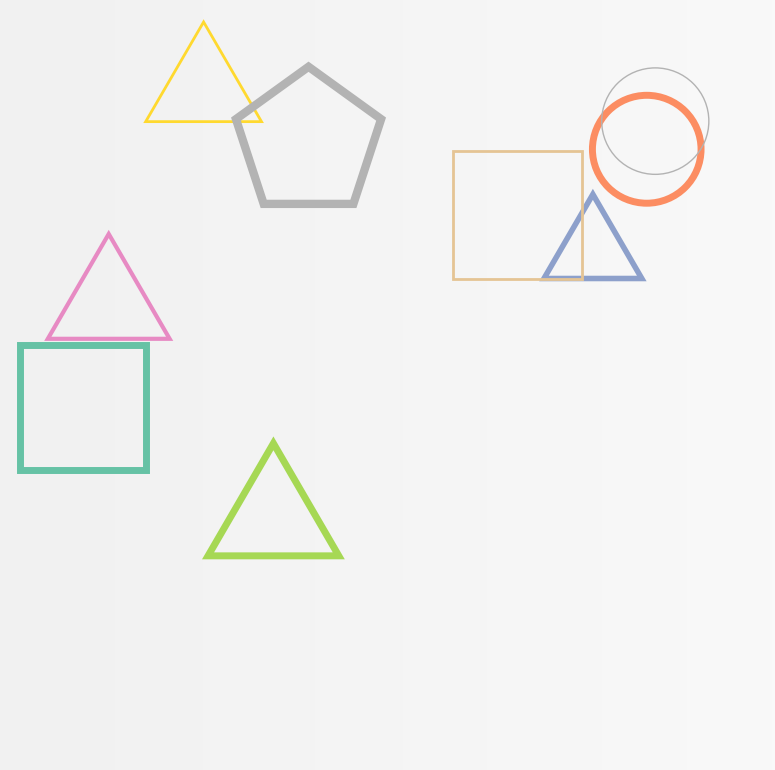[{"shape": "square", "thickness": 2.5, "radius": 0.41, "center": [0.107, 0.471]}, {"shape": "circle", "thickness": 2.5, "radius": 0.35, "center": [0.835, 0.806]}, {"shape": "triangle", "thickness": 2, "radius": 0.36, "center": [0.765, 0.675]}, {"shape": "triangle", "thickness": 1.5, "radius": 0.45, "center": [0.14, 0.605]}, {"shape": "triangle", "thickness": 2.5, "radius": 0.49, "center": [0.353, 0.327]}, {"shape": "triangle", "thickness": 1, "radius": 0.43, "center": [0.263, 0.885]}, {"shape": "square", "thickness": 1, "radius": 0.41, "center": [0.667, 0.721]}, {"shape": "circle", "thickness": 0.5, "radius": 0.35, "center": [0.846, 0.843]}, {"shape": "pentagon", "thickness": 3, "radius": 0.49, "center": [0.398, 0.815]}]